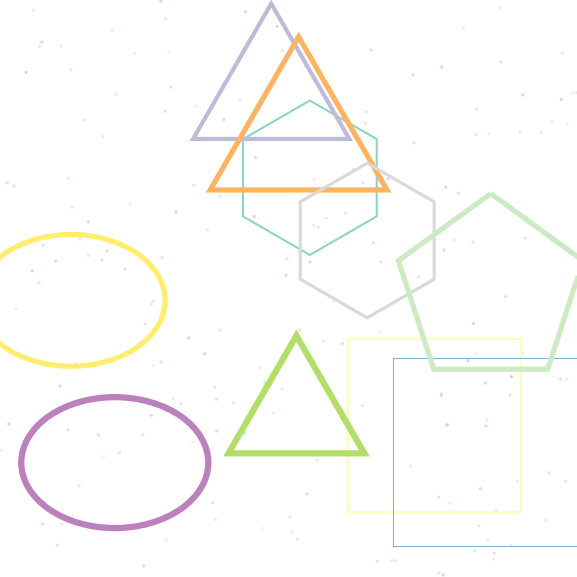[{"shape": "hexagon", "thickness": 1, "radius": 0.67, "center": [0.537, 0.691]}, {"shape": "square", "thickness": 1, "radius": 0.75, "center": [0.752, 0.262]}, {"shape": "triangle", "thickness": 2, "radius": 0.78, "center": [0.47, 0.837]}, {"shape": "square", "thickness": 0.5, "radius": 0.81, "center": [0.844, 0.217]}, {"shape": "triangle", "thickness": 2.5, "radius": 0.88, "center": [0.517, 0.759]}, {"shape": "triangle", "thickness": 3, "radius": 0.68, "center": [0.513, 0.282]}, {"shape": "hexagon", "thickness": 1.5, "radius": 0.67, "center": [0.636, 0.583]}, {"shape": "oval", "thickness": 3, "radius": 0.81, "center": [0.199, 0.198]}, {"shape": "pentagon", "thickness": 2.5, "radius": 0.84, "center": [0.85, 0.496]}, {"shape": "oval", "thickness": 2.5, "radius": 0.81, "center": [0.123, 0.479]}]